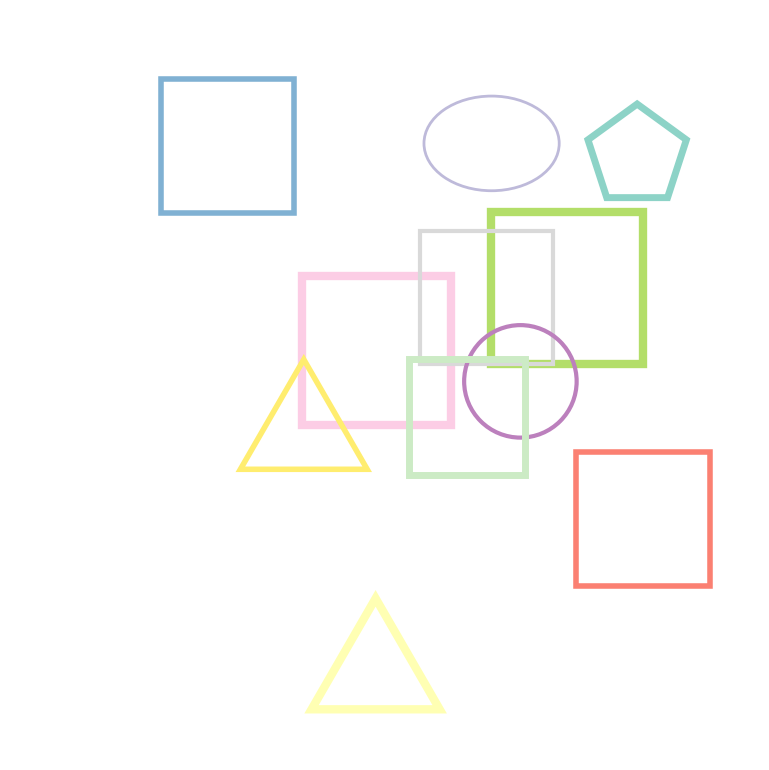[{"shape": "pentagon", "thickness": 2.5, "radius": 0.34, "center": [0.827, 0.798]}, {"shape": "triangle", "thickness": 3, "radius": 0.48, "center": [0.488, 0.127]}, {"shape": "oval", "thickness": 1, "radius": 0.44, "center": [0.638, 0.814]}, {"shape": "square", "thickness": 2, "radius": 0.43, "center": [0.835, 0.326]}, {"shape": "square", "thickness": 2, "radius": 0.43, "center": [0.295, 0.81]}, {"shape": "square", "thickness": 3, "radius": 0.49, "center": [0.737, 0.625]}, {"shape": "square", "thickness": 3, "radius": 0.48, "center": [0.489, 0.545]}, {"shape": "square", "thickness": 1.5, "radius": 0.43, "center": [0.632, 0.613]}, {"shape": "circle", "thickness": 1.5, "radius": 0.37, "center": [0.676, 0.505]}, {"shape": "square", "thickness": 2.5, "radius": 0.38, "center": [0.607, 0.459]}, {"shape": "triangle", "thickness": 2, "radius": 0.48, "center": [0.395, 0.438]}]